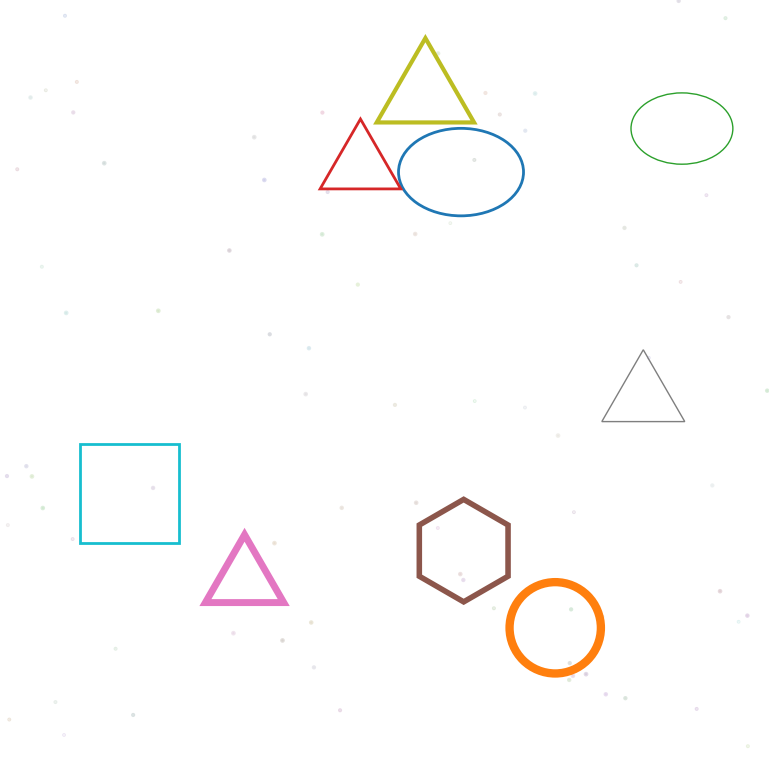[{"shape": "oval", "thickness": 1, "radius": 0.41, "center": [0.599, 0.776]}, {"shape": "circle", "thickness": 3, "radius": 0.3, "center": [0.721, 0.185]}, {"shape": "oval", "thickness": 0.5, "radius": 0.33, "center": [0.886, 0.833]}, {"shape": "triangle", "thickness": 1, "radius": 0.3, "center": [0.468, 0.785]}, {"shape": "hexagon", "thickness": 2, "radius": 0.33, "center": [0.602, 0.285]}, {"shape": "triangle", "thickness": 2.5, "radius": 0.29, "center": [0.318, 0.247]}, {"shape": "triangle", "thickness": 0.5, "radius": 0.31, "center": [0.835, 0.484]}, {"shape": "triangle", "thickness": 1.5, "radius": 0.36, "center": [0.552, 0.877]}, {"shape": "square", "thickness": 1, "radius": 0.32, "center": [0.169, 0.359]}]